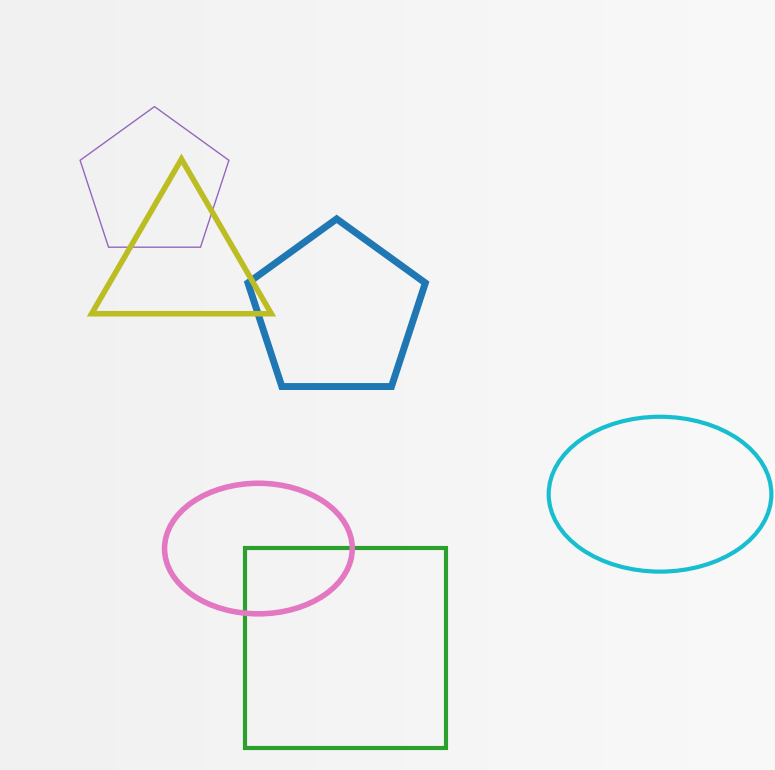[{"shape": "pentagon", "thickness": 2.5, "radius": 0.6, "center": [0.434, 0.595]}, {"shape": "square", "thickness": 1.5, "radius": 0.65, "center": [0.446, 0.158]}, {"shape": "pentagon", "thickness": 0.5, "radius": 0.5, "center": [0.199, 0.761]}, {"shape": "oval", "thickness": 2, "radius": 0.61, "center": [0.333, 0.288]}, {"shape": "triangle", "thickness": 2, "radius": 0.67, "center": [0.234, 0.659]}, {"shape": "oval", "thickness": 1.5, "radius": 0.72, "center": [0.852, 0.358]}]